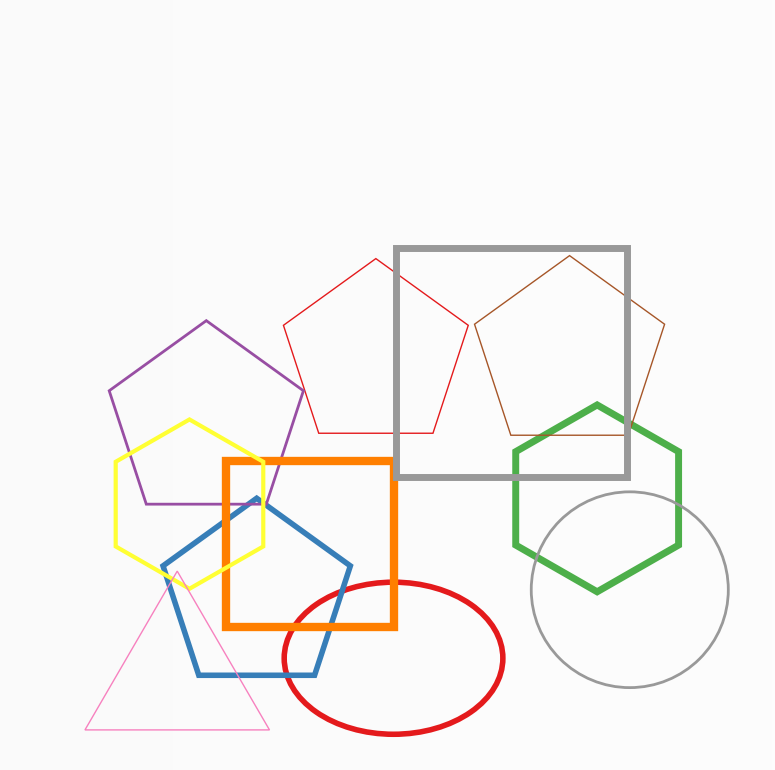[{"shape": "oval", "thickness": 2, "radius": 0.71, "center": [0.508, 0.145]}, {"shape": "pentagon", "thickness": 0.5, "radius": 0.63, "center": [0.485, 0.539]}, {"shape": "pentagon", "thickness": 2, "radius": 0.64, "center": [0.331, 0.226]}, {"shape": "hexagon", "thickness": 2.5, "radius": 0.61, "center": [0.771, 0.353]}, {"shape": "pentagon", "thickness": 1, "radius": 0.66, "center": [0.266, 0.452]}, {"shape": "square", "thickness": 3, "radius": 0.54, "center": [0.4, 0.293]}, {"shape": "hexagon", "thickness": 1.5, "radius": 0.55, "center": [0.244, 0.345]}, {"shape": "pentagon", "thickness": 0.5, "radius": 0.64, "center": [0.735, 0.539]}, {"shape": "triangle", "thickness": 0.5, "radius": 0.69, "center": [0.229, 0.121]}, {"shape": "circle", "thickness": 1, "radius": 0.64, "center": [0.813, 0.234]}, {"shape": "square", "thickness": 2.5, "radius": 0.75, "center": [0.66, 0.529]}]